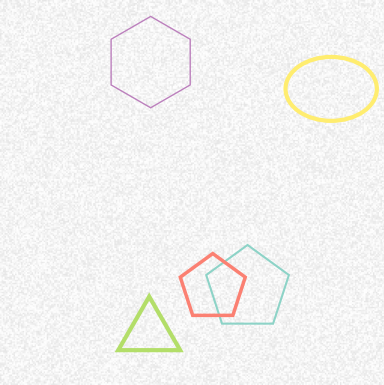[{"shape": "pentagon", "thickness": 1.5, "radius": 0.56, "center": [0.643, 0.251]}, {"shape": "pentagon", "thickness": 2.5, "radius": 0.44, "center": [0.553, 0.253]}, {"shape": "triangle", "thickness": 3, "radius": 0.46, "center": [0.388, 0.137]}, {"shape": "hexagon", "thickness": 1, "radius": 0.59, "center": [0.391, 0.839]}, {"shape": "oval", "thickness": 3, "radius": 0.59, "center": [0.86, 0.769]}]